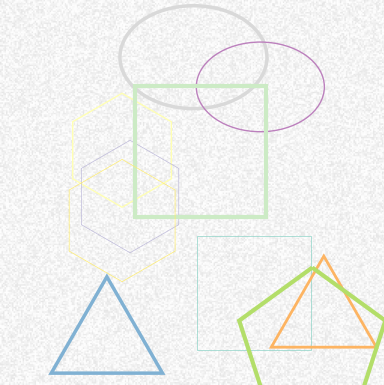[{"shape": "square", "thickness": 0.5, "radius": 0.74, "center": [0.66, 0.24]}, {"shape": "hexagon", "thickness": 1, "radius": 0.74, "center": [0.317, 0.61]}, {"shape": "hexagon", "thickness": 0.5, "radius": 0.73, "center": [0.338, 0.49]}, {"shape": "triangle", "thickness": 2.5, "radius": 0.83, "center": [0.278, 0.114]}, {"shape": "triangle", "thickness": 2, "radius": 0.79, "center": [0.841, 0.177]}, {"shape": "pentagon", "thickness": 3, "radius": 1.0, "center": [0.811, 0.106]}, {"shape": "oval", "thickness": 2.5, "radius": 0.95, "center": [0.503, 0.852]}, {"shape": "oval", "thickness": 1, "radius": 0.83, "center": [0.676, 0.774]}, {"shape": "square", "thickness": 3, "radius": 0.85, "center": [0.521, 0.607]}, {"shape": "hexagon", "thickness": 0.5, "radius": 0.79, "center": [0.317, 0.427]}]